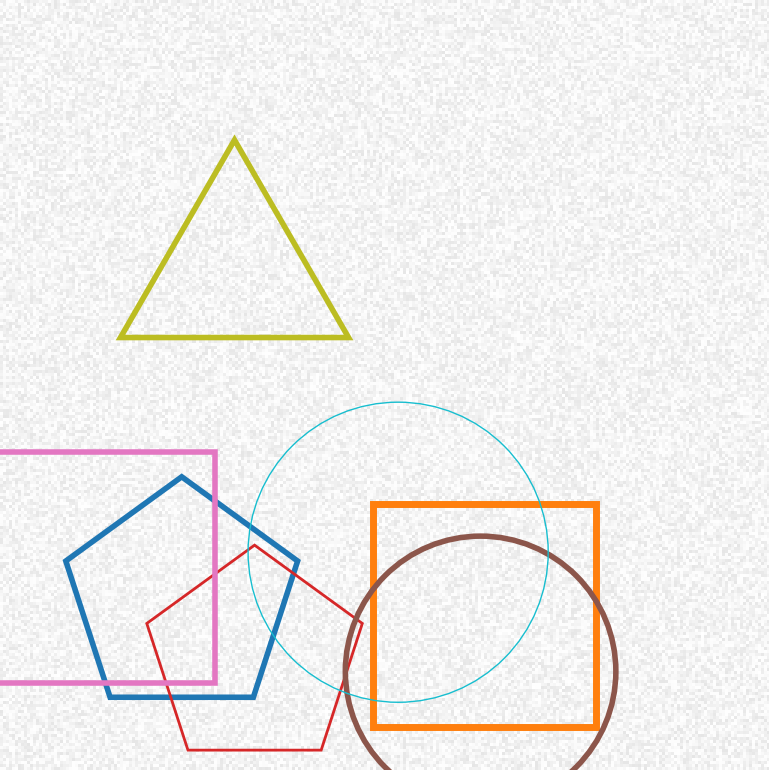[{"shape": "pentagon", "thickness": 2, "radius": 0.79, "center": [0.236, 0.223]}, {"shape": "square", "thickness": 2.5, "radius": 0.73, "center": [0.629, 0.201]}, {"shape": "pentagon", "thickness": 1, "radius": 0.74, "center": [0.331, 0.145]}, {"shape": "circle", "thickness": 2, "radius": 0.88, "center": [0.624, 0.128]}, {"shape": "square", "thickness": 2, "radius": 0.75, "center": [0.13, 0.263]}, {"shape": "triangle", "thickness": 2, "radius": 0.86, "center": [0.305, 0.647]}, {"shape": "circle", "thickness": 0.5, "radius": 0.97, "center": [0.517, 0.283]}]